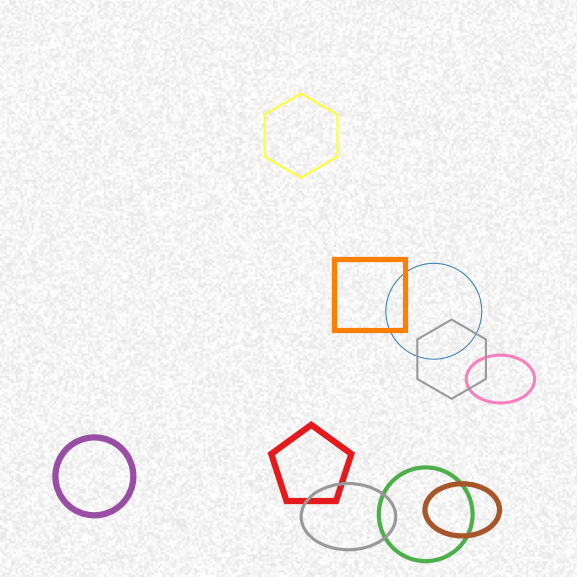[{"shape": "pentagon", "thickness": 3, "radius": 0.36, "center": [0.539, 0.191]}, {"shape": "circle", "thickness": 0.5, "radius": 0.42, "center": [0.751, 0.46]}, {"shape": "circle", "thickness": 2, "radius": 0.41, "center": [0.737, 0.109]}, {"shape": "circle", "thickness": 3, "radius": 0.34, "center": [0.163, 0.174]}, {"shape": "square", "thickness": 2.5, "radius": 0.31, "center": [0.639, 0.489]}, {"shape": "hexagon", "thickness": 1, "radius": 0.36, "center": [0.521, 0.764]}, {"shape": "oval", "thickness": 2.5, "radius": 0.32, "center": [0.8, 0.116]}, {"shape": "oval", "thickness": 1.5, "radius": 0.3, "center": [0.867, 0.343]}, {"shape": "oval", "thickness": 1.5, "radius": 0.41, "center": [0.603, 0.105]}, {"shape": "hexagon", "thickness": 1, "radius": 0.34, "center": [0.782, 0.377]}]